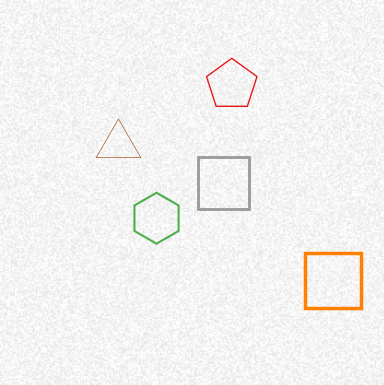[{"shape": "pentagon", "thickness": 1, "radius": 0.34, "center": [0.602, 0.78]}, {"shape": "hexagon", "thickness": 1.5, "radius": 0.33, "center": [0.407, 0.433]}, {"shape": "square", "thickness": 2.5, "radius": 0.36, "center": [0.865, 0.271]}, {"shape": "triangle", "thickness": 0.5, "radius": 0.33, "center": [0.308, 0.624]}, {"shape": "square", "thickness": 2, "radius": 0.34, "center": [0.581, 0.525]}]